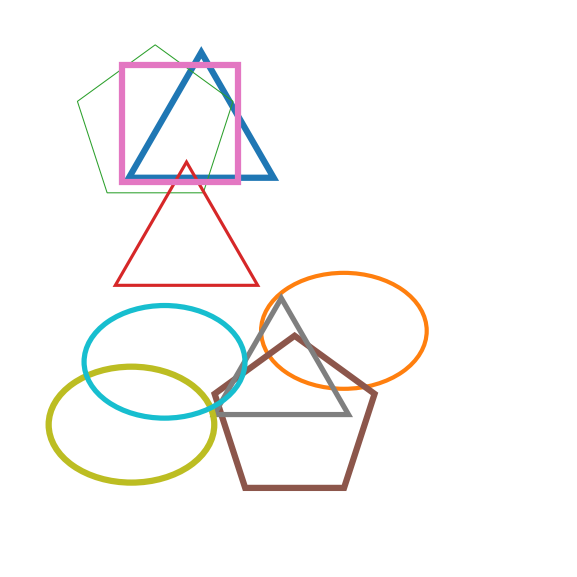[{"shape": "triangle", "thickness": 3, "radius": 0.72, "center": [0.349, 0.764]}, {"shape": "oval", "thickness": 2, "radius": 0.72, "center": [0.595, 0.426]}, {"shape": "pentagon", "thickness": 0.5, "radius": 0.71, "center": [0.269, 0.78]}, {"shape": "triangle", "thickness": 1.5, "radius": 0.71, "center": [0.323, 0.576]}, {"shape": "pentagon", "thickness": 3, "radius": 0.73, "center": [0.51, 0.272]}, {"shape": "square", "thickness": 3, "radius": 0.5, "center": [0.312, 0.785]}, {"shape": "triangle", "thickness": 2.5, "radius": 0.67, "center": [0.487, 0.348]}, {"shape": "oval", "thickness": 3, "radius": 0.72, "center": [0.228, 0.264]}, {"shape": "oval", "thickness": 2.5, "radius": 0.7, "center": [0.285, 0.373]}]